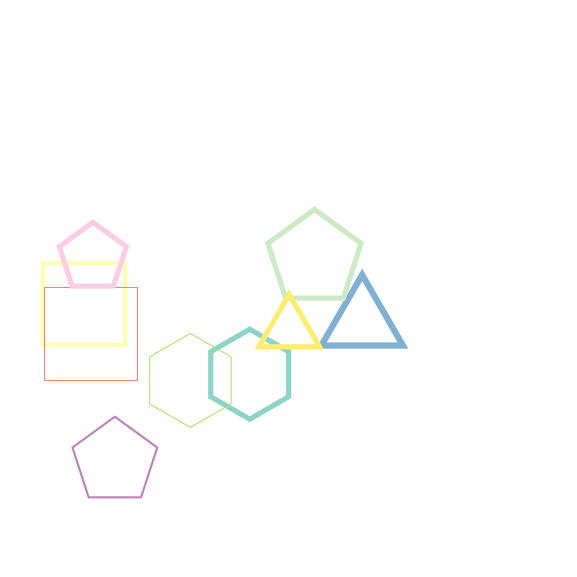[{"shape": "hexagon", "thickness": 2.5, "radius": 0.39, "center": [0.432, 0.351]}, {"shape": "square", "thickness": 2, "radius": 0.35, "center": [0.146, 0.472]}, {"shape": "square", "thickness": 0.5, "radius": 0.4, "center": [0.157, 0.421]}, {"shape": "triangle", "thickness": 3, "radius": 0.41, "center": [0.627, 0.442]}, {"shape": "hexagon", "thickness": 0.5, "radius": 0.41, "center": [0.33, 0.34]}, {"shape": "pentagon", "thickness": 2.5, "radius": 0.31, "center": [0.161, 0.553]}, {"shape": "pentagon", "thickness": 1, "radius": 0.39, "center": [0.199, 0.2]}, {"shape": "pentagon", "thickness": 2.5, "radius": 0.42, "center": [0.545, 0.551]}, {"shape": "triangle", "thickness": 2.5, "radius": 0.3, "center": [0.501, 0.429]}]